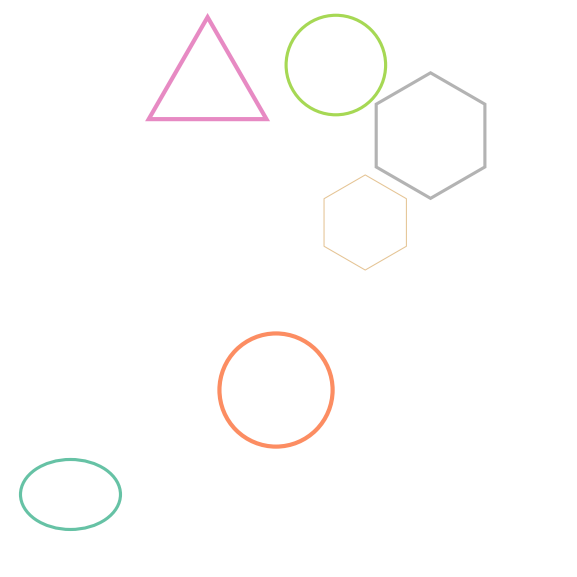[{"shape": "oval", "thickness": 1.5, "radius": 0.43, "center": [0.122, 0.143]}, {"shape": "circle", "thickness": 2, "radius": 0.49, "center": [0.478, 0.324]}, {"shape": "triangle", "thickness": 2, "radius": 0.59, "center": [0.359, 0.852]}, {"shape": "circle", "thickness": 1.5, "radius": 0.43, "center": [0.582, 0.887]}, {"shape": "hexagon", "thickness": 0.5, "radius": 0.41, "center": [0.632, 0.614]}, {"shape": "hexagon", "thickness": 1.5, "radius": 0.54, "center": [0.746, 0.764]}]